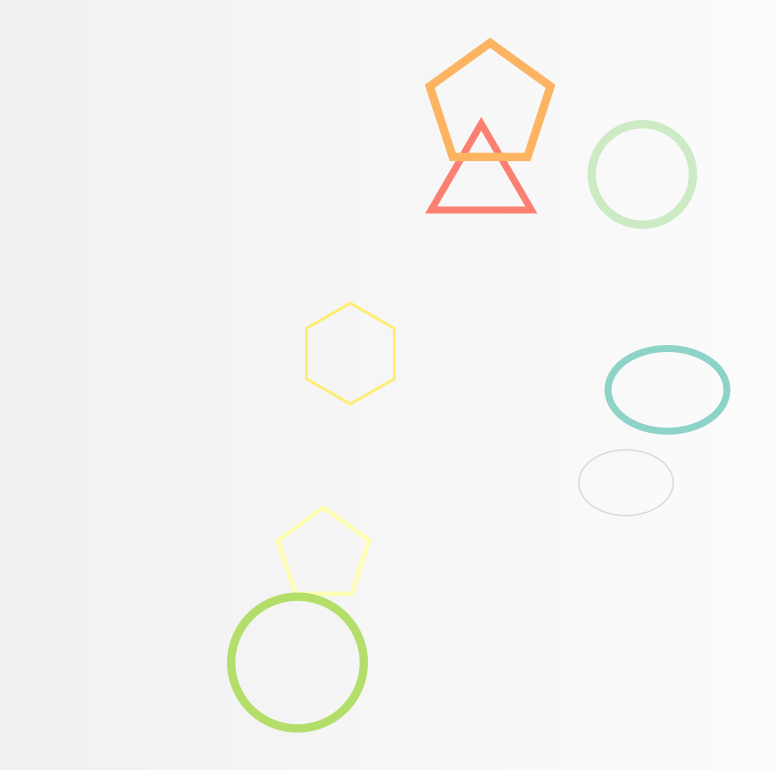[{"shape": "oval", "thickness": 2.5, "radius": 0.38, "center": [0.861, 0.494]}, {"shape": "pentagon", "thickness": 1.5, "radius": 0.31, "center": [0.418, 0.279]}, {"shape": "triangle", "thickness": 2.5, "radius": 0.37, "center": [0.621, 0.765]}, {"shape": "pentagon", "thickness": 3, "radius": 0.41, "center": [0.632, 0.862]}, {"shape": "circle", "thickness": 3, "radius": 0.43, "center": [0.384, 0.14]}, {"shape": "oval", "thickness": 0.5, "radius": 0.31, "center": [0.808, 0.373]}, {"shape": "circle", "thickness": 3, "radius": 0.33, "center": [0.829, 0.773]}, {"shape": "hexagon", "thickness": 1, "radius": 0.33, "center": [0.452, 0.541]}]